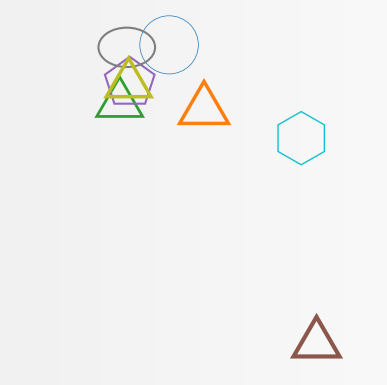[{"shape": "circle", "thickness": 0.5, "radius": 0.38, "center": [0.436, 0.883]}, {"shape": "triangle", "thickness": 2.5, "radius": 0.36, "center": [0.527, 0.716]}, {"shape": "triangle", "thickness": 2, "radius": 0.34, "center": [0.309, 0.732]}, {"shape": "pentagon", "thickness": 1.5, "radius": 0.34, "center": [0.335, 0.785]}, {"shape": "triangle", "thickness": 3, "radius": 0.34, "center": [0.817, 0.108]}, {"shape": "oval", "thickness": 1.5, "radius": 0.37, "center": [0.327, 0.877]}, {"shape": "triangle", "thickness": 2.5, "radius": 0.33, "center": [0.332, 0.782]}, {"shape": "hexagon", "thickness": 1, "radius": 0.35, "center": [0.777, 0.641]}]